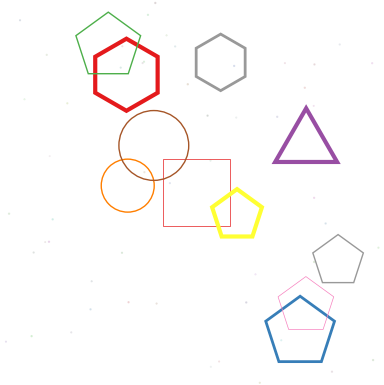[{"shape": "hexagon", "thickness": 3, "radius": 0.47, "center": [0.328, 0.806]}, {"shape": "square", "thickness": 0.5, "radius": 0.44, "center": [0.51, 0.501]}, {"shape": "pentagon", "thickness": 2, "radius": 0.47, "center": [0.78, 0.137]}, {"shape": "pentagon", "thickness": 1, "radius": 0.44, "center": [0.281, 0.88]}, {"shape": "triangle", "thickness": 3, "radius": 0.46, "center": [0.795, 0.626]}, {"shape": "circle", "thickness": 1, "radius": 0.34, "center": [0.332, 0.518]}, {"shape": "pentagon", "thickness": 3, "radius": 0.34, "center": [0.616, 0.441]}, {"shape": "circle", "thickness": 1, "radius": 0.45, "center": [0.4, 0.622]}, {"shape": "pentagon", "thickness": 0.5, "radius": 0.38, "center": [0.795, 0.206]}, {"shape": "hexagon", "thickness": 2, "radius": 0.37, "center": [0.573, 0.838]}, {"shape": "pentagon", "thickness": 1, "radius": 0.34, "center": [0.878, 0.322]}]